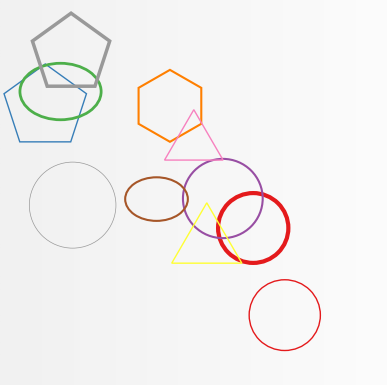[{"shape": "circle", "thickness": 3, "radius": 0.45, "center": [0.653, 0.408]}, {"shape": "circle", "thickness": 1, "radius": 0.46, "center": [0.735, 0.181]}, {"shape": "pentagon", "thickness": 1, "radius": 0.56, "center": [0.117, 0.722]}, {"shape": "oval", "thickness": 2, "radius": 0.52, "center": [0.156, 0.762]}, {"shape": "circle", "thickness": 1.5, "radius": 0.51, "center": [0.575, 0.484]}, {"shape": "hexagon", "thickness": 1.5, "radius": 0.47, "center": [0.439, 0.725]}, {"shape": "triangle", "thickness": 1, "radius": 0.52, "center": [0.534, 0.369]}, {"shape": "oval", "thickness": 1.5, "radius": 0.4, "center": [0.404, 0.483]}, {"shape": "triangle", "thickness": 1, "radius": 0.44, "center": [0.5, 0.628]}, {"shape": "pentagon", "thickness": 2.5, "radius": 0.52, "center": [0.183, 0.861]}, {"shape": "circle", "thickness": 0.5, "radius": 0.56, "center": [0.187, 0.467]}]